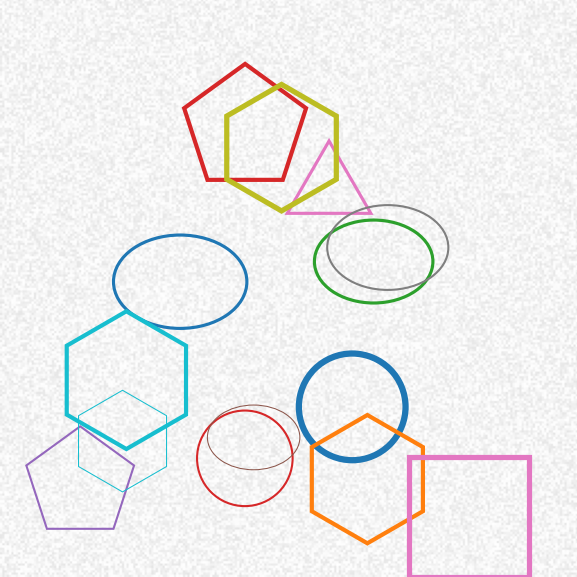[{"shape": "circle", "thickness": 3, "radius": 0.46, "center": [0.61, 0.295]}, {"shape": "oval", "thickness": 1.5, "radius": 0.58, "center": [0.312, 0.511]}, {"shape": "hexagon", "thickness": 2, "radius": 0.56, "center": [0.636, 0.169]}, {"shape": "oval", "thickness": 1.5, "radius": 0.51, "center": [0.647, 0.546]}, {"shape": "pentagon", "thickness": 2, "radius": 0.55, "center": [0.424, 0.777]}, {"shape": "circle", "thickness": 1, "radius": 0.41, "center": [0.424, 0.205]}, {"shape": "pentagon", "thickness": 1, "radius": 0.49, "center": [0.139, 0.163]}, {"shape": "oval", "thickness": 0.5, "radius": 0.4, "center": [0.439, 0.242]}, {"shape": "square", "thickness": 2.5, "radius": 0.52, "center": [0.812, 0.104]}, {"shape": "triangle", "thickness": 1.5, "radius": 0.42, "center": [0.57, 0.672]}, {"shape": "oval", "thickness": 1, "radius": 0.52, "center": [0.671, 0.571]}, {"shape": "hexagon", "thickness": 2.5, "radius": 0.55, "center": [0.488, 0.743]}, {"shape": "hexagon", "thickness": 0.5, "radius": 0.44, "center": [0.212, 0.235]}, {"shape": "hexagon", "thickness": 2, "radius": 0.6, "center": [0.219, 0.341]}]